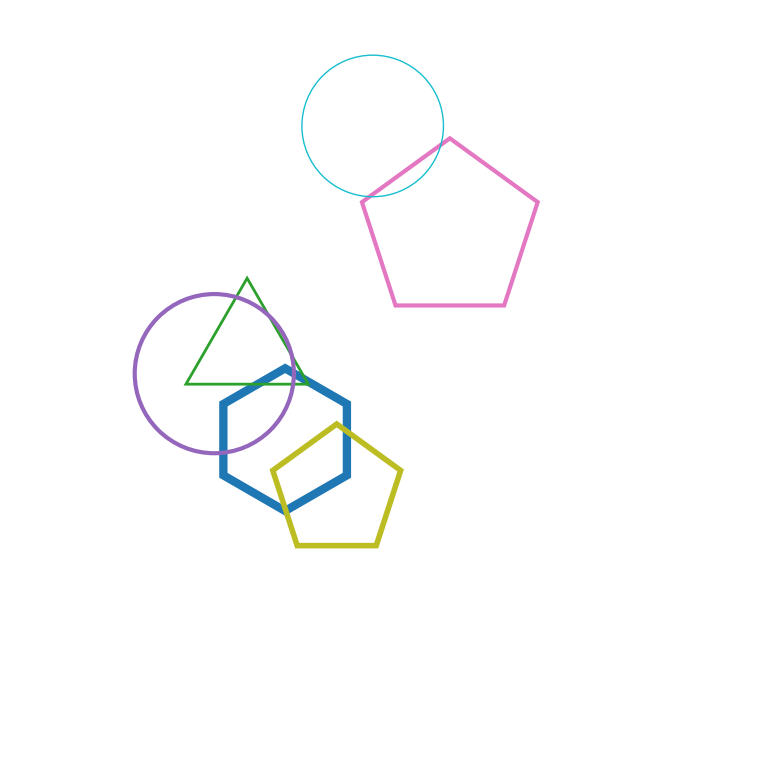[{"shape": "hexagon", "thickness": 3, "radius": 0.46, "center": [0.37, 0.429]}, {"shape": "triangle", "thickness": 1, "radius": 0.46, "center": [0.321, 0.547]}, {"shape": "circle", "thickness": 1.5, "radius": 0.52, "center": [0.278, 0.515]}, {"shape": "pentagon", "thickness": 1.5, "radius": 0.6, "center": [0.584, 0.7]}, {"shape": "pentagon", "thickness": 2, "radius": 0.44, "center": [0.437, 0.362]}, {"shape": "circle", "thickness": 0.5, "radius": 0.46, "center": [0.484, 0.836]}]